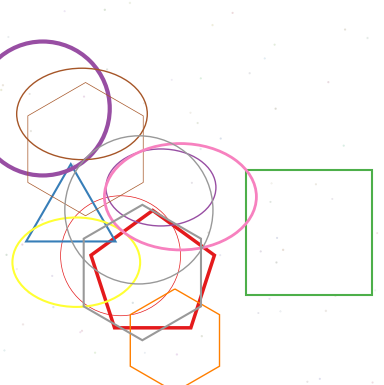[{"shape": "pentagon", "thickness": 2.5, "radius": 0.84, "center": [0.397, 0.285]}, {"shape": "circle", "thickness": 0.5, "radius": 0.78, "center": [0.313, 0.336]}, {"shape": "triangle", "thickness": 1.5, "radius": 0.67, "center": [0.184, 0.44]}, {"shape": "square", "thickness": 1.5, "radius": 0.82, "center": [0.802, 0.396]}, {"shape": "circle", "thickness": 3, "radius": 0.87, "center": [0.111, 0.718]}, {"shape": "oval", "thickness": 1, "radius": 0.71, "center": [0.418, 0.513]}, {"shape": "hexagon", "thickness": 1, "radius": 0.67, "center": [0.454, 0.116]}, {"shape": "oval", "thickness": 1.5, "radius": 0.83, "center": [0.198, 0.319]}, {"shape": "oval", "thickness": 1, "radius": 0.85, "center": [0.213, 0.704]}, {"shape": "hexagon", "thickness": 0.5, "radius": 0.87, "center": [0.222, 0.613]}, {"shape": "oval", "thickness": 2, "radius": 0.99, "center": [0.469, 0.489]}, {"shape": "hexagon", "thickness": 1.5, "radius": 0.88, "center": [0.37, 0.292]}, {"shape": "circle", "thickness": 1, "radius": 0.96, "center": [0.361, 0.455]}]